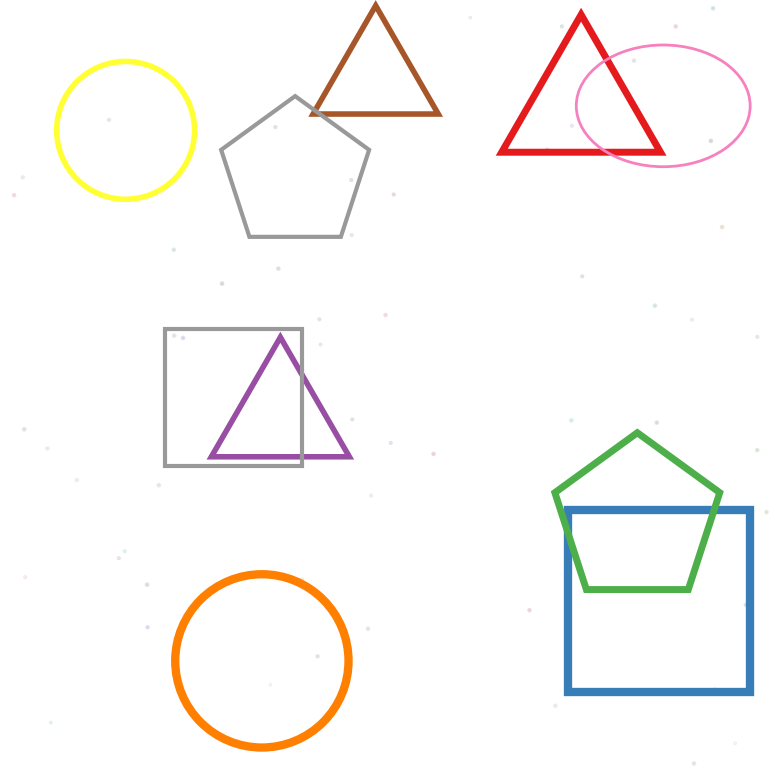[{"shape": "triangle", "thickness": 2.5, "radius": 0.6, "center": [0.755, 0.862]}, {"shape": "square", "thickness": 3, "radius": 0.59, "center": [0.856, 0.219]}, {"shape": "pentagon", "thickness": 2.5, "radius": 0.56, "center": [0.828, 0.325]}, {"shape": "triangle", "thickness": 2, "radius": 0.52, "center": [0.364, 0.459]}, {"shape": "circle", "thickness": 3, "radius": 0.56, "center": [0.34, 0.142]}, {"shape": "circle", "thickness": 2, "radius": 0.45, "center": [0.163, 0.831]}, {"shape": "triangle", "thickness": 2, "radius": 0.47, "center": [0.488, 0.899]}, {"shape": "oval", "thickness": 1, "radius": 0.56, "center": [0.861, 0.863]}, {"shape": "pentagon", "thickness": 1.5, "radius": 0.51, "center": [0.383, 0.774]}, {"shape": "square", "thickness": 1.5, "radius": 0.44, "center": [0.303, 0.484]}]